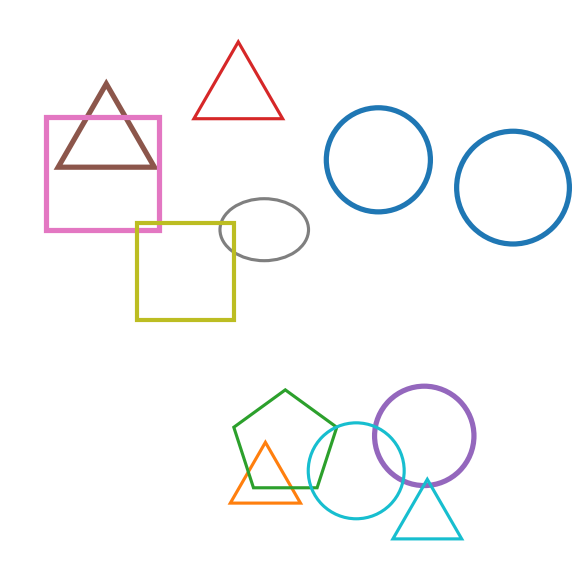[{"shape": "circle", "thickness": 2.5, "radius": 0.49, "center": [0.888, 0.674]}, {"shape": "circle", "thickness": 2.5, "radius": 0.45, "center": [0.655, 0.722]}, {"shape": "triangle", "thickness": 1.5, "radius": 0.35, "center": [0.46, 0.163]}, {"shape": "pentagon", "thickness": 1.5, "radius": 0.47, "center": [0.494, 0.23]}, {"shape": "triangle", "thickness": 1.5, "radius": 0.44, "center": [0.413, 0.838]}, {"shape": "circle", "thickness": 2.5, "radius": 0.43, "center": [0.735, 0.244]}, {"shape": "triangle", "thickness": 2.5, "radius": 0.48, "center": [0.184, 0.758]}, {"shape": "square", "thickness": 2.5, "radius": 0.49, "center": [0.177, 0.699]}, {"shape": "oval", "thickness": 1.5, "radius": 0.38, "center": [0.458, 0.601]}, {"shape": "square", "thickness": 2, "radius": 0.42, "center": [0.321, 0.529]}, {"shape": "triangle", "thickness": 1.5, "radius": 0.34, "center": [0.74, 0.1]}, {"shape": "circle", "thickness": 1.5, "radius": 0.42, "center": [0.617, 0.184]}]